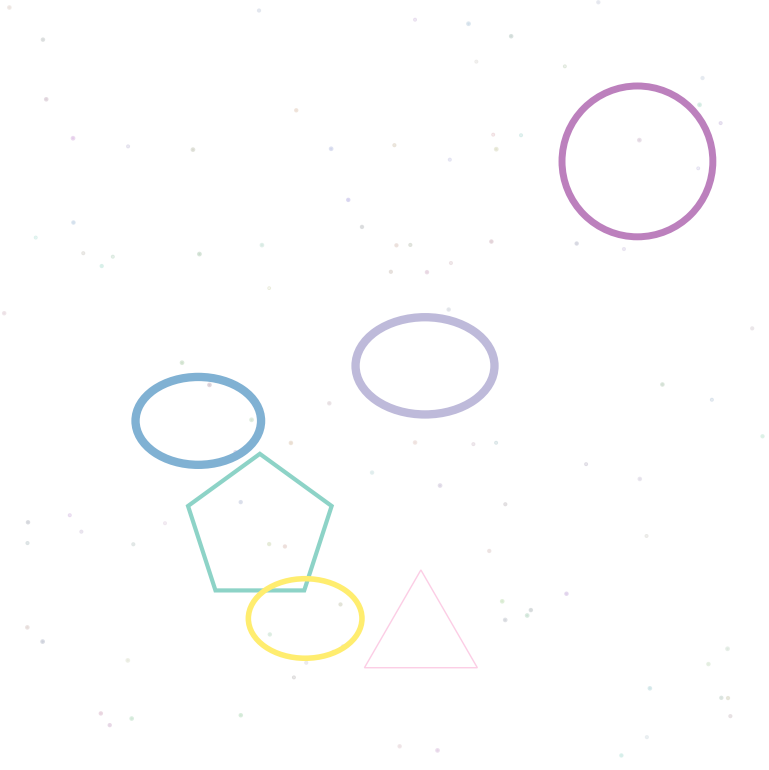[{"shape": "pentagon", "thickness": 1.5, "radius": 0.49, "center": [0.337, 0.313]}, {"shape": "oval", "thickness": 3, "radius": 0.45, "center": [0.552, 0.525]}, {"shape": "oval", "thickness": 3, "radius": 0.41, "center": [0.258, 0.453]}, {"shape": "triangle", "thickness": 0.5, "radius": 0.42, "center": [0.547, 0.175]}, {"shape": "circle", "thickness": 2.5, "radius": 0.49, "center": [0.828, 0.79]}, {"shape": "oval", "thickness": 2, "radius": 0.37, "center": [0.396, 0.197]}]